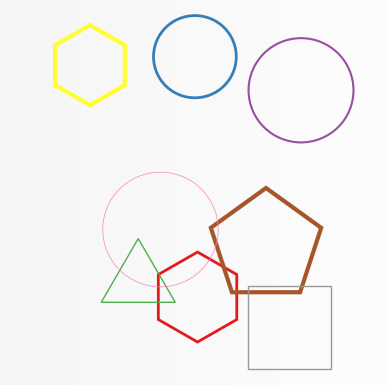[{"shape": "hexagon", "thickness": 2, "radius": 0.58, "center": [0.51, 0.228]}, {"shape": "circle", "thickness": 2, "radius": 0.53, "center": [0.503, 0.853]}, {"shape": "triangle", "thickness": 1, "radius": 0.55, "center": [0.357, 0.27]}, {"shape": "circle", "thickness": 1.5, "radius": 0.68, "center": [0.777, 0.765]}, {"shape": "hexagon", "thickness": 3, "radius": 0.52, "center": [0.232, 0.831]}, {"shape": "pentagon", "thickness": 3, "radius": 0.75, "center": [0.686, 0.362]}, {"shape": "circle", "thickness": 0.5, "radius": 0.74, "center": [0.414, 0.404]}, {"shape": "square", "thickness": 1, "radius": 0.54, "center": [0.747, 0.15]}]